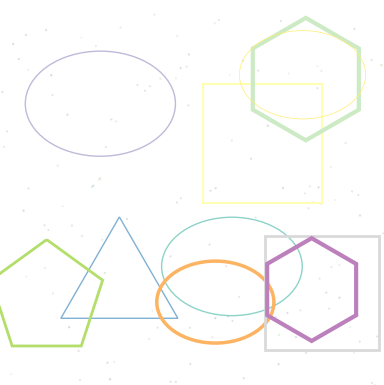[{"shape": "oval", "thickness": 1, "radius": 0.91, "center": [0.602, 0.308]}, {"shape": "square", "thickness": 1.5, "radius": 0.77, "center": [0.681, 0.626]}, {"shape": "oval", "thickness": 1, "radius": 0.97, "center": [0.261, 0.731]}, {"shape": "triangle", "thickness": 1, "radius": 0.88, "center": [0.31, 0.261]}, {"shape": "oval", "thickness": 2.5, "radius": 0.76, "center": [0.559, 0.215]}, {"shape": "pentagon", "thickness": 2, "radius": 0.76, "center": [0.121, 0.225]}, {"shape": "square", "thickness": 2, "radius": 0.74, "center": [0.837, 0.238]}, {"shape": "hexagon", "thickness": 3, "radius": 0.67, "center": [0.81, 0.248]}, {"shape": "hexagon", "thickness": 3, "radius": 0.79, "center": [0.794, 0.795]}, {"shape": "oval", "thickness": 0.5, "radius": 0.82, "center": [0.786, 0.806]}]